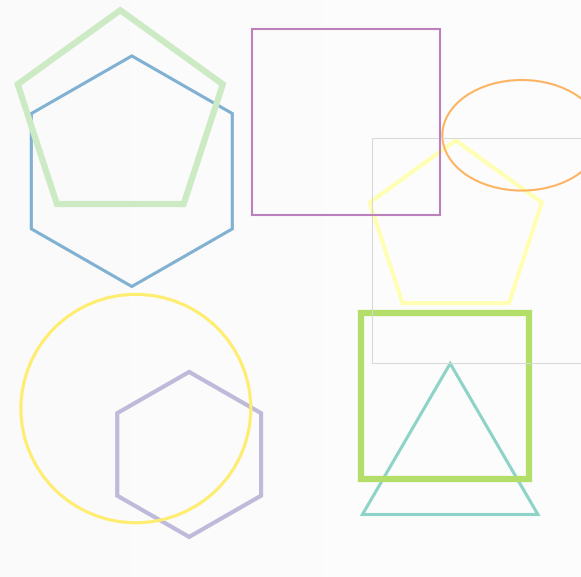[{"shape": "triangle", "thickness": 1.5, "radius": 0.87, "center": [0.775, 0.195]}, {"shape": "pentagon", "thickness": 2, "radius": 0.78, "center": [0.784, 0.6]}, {"shape": "hexagon", "thickness": 2, "radius": 0.71, "center": [0.325, 0.212]}, {"shape": "hexagon", "thickness": 1.5, "radius": 1.0, "center": [0.227, 0.703]}, {"shape": "oval", "thickness": 1, "radius": 0.68, "center": [0.898, 0.765]}, {"shape": "square", "thickness": 3, "radius": 0.72, "center": [0.765, 0.314]}, {"shape": "square", "thickness": 0.5, "radius": 0.97, "center": [0.834, 0.565]}, {"shape": "square", "thickness": 1, "radius": 0.81, "center": [0.596, 0.788]}, {"shape": "pentagon", "thickness": 3, "radius": 0.93, "center": [0.207, 0.796]}, {"shape": "circle", "thickness": 1.5, "radius": 0.99, "center": [0.234, 0.292]}]